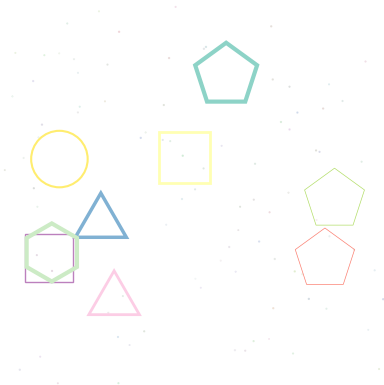[{"shape": "pentagon", "thickness": 3, "radius": 0.42, "center": [0.587, 0.804]}, {"shape": "square", "thickness": 2, "radius": 0.33, "center": [0.478, 0.591]}, {"shape": "pentagon", "thickness": 0.5, "radius": 0.4, "center": [0.844, 0.327]}, {"shape": "triangle", "thickness": 2.5, "radius": 0.38, "center": [0.262, 0.422]}, {"shape": "pentagon", "thickness": 0.5, "radius": 0.41, "center": [0.869, 0.481]}, {"shape": "triangle", "thickness": 2, "radius": 0.38, "center": [0.296, 0.221]}, {"shape": "square", "thickness": 1, "radius": 0.31, "center": [0.127, 0.33]}, {"shape": "hexagon", "thickness": 3, "radius": 0.38, "center": [0.135, 0.344]}, {"shape": "circle", "thickness": 1.5, "radius": 0.37, "center": [0.154, 0.587]}]